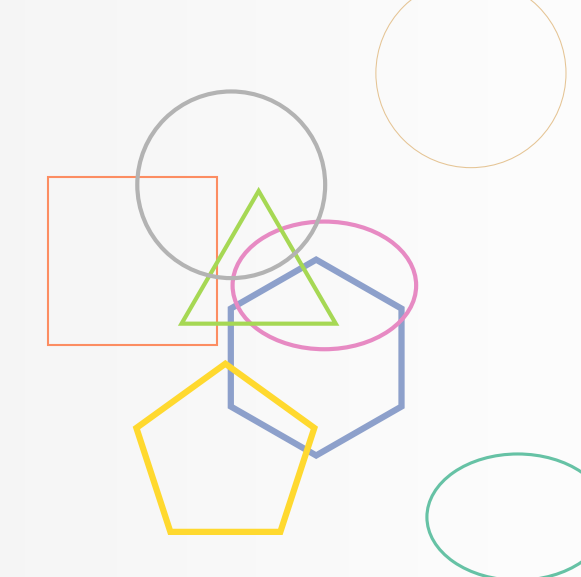[{"shape": "oval", "thickness": 1.5, "radius": 0.78, "center": [0.891, 0.104]}, {"shape": "square", "thickness": 1, "radius": 0.73, "center": [0.228, 0.548]}, {"shape": "hexagon", "thickness": 3, "radius": 0.85, "center": [0.544, 0.38]}, {"shape": "oval", "thickness": 2, "radius": 0.79, "center": [0.558, 0.505]}, {"shape": "triangle", "thickness": 2, "radius": 0.77, "center": [0.445, 0.515]}, {"shape": "pentagon", "thickness": 3, "radius": 0.8, "center": [0.388, 0.208]}, {"shape": "circle", "thickness": 0.5, "radius": 0.82, "center": [0.81, 0.872]}, {"shape": "circle", "thickness": 2, "radius": 0.81, "center": [0.398, 0.679]}]